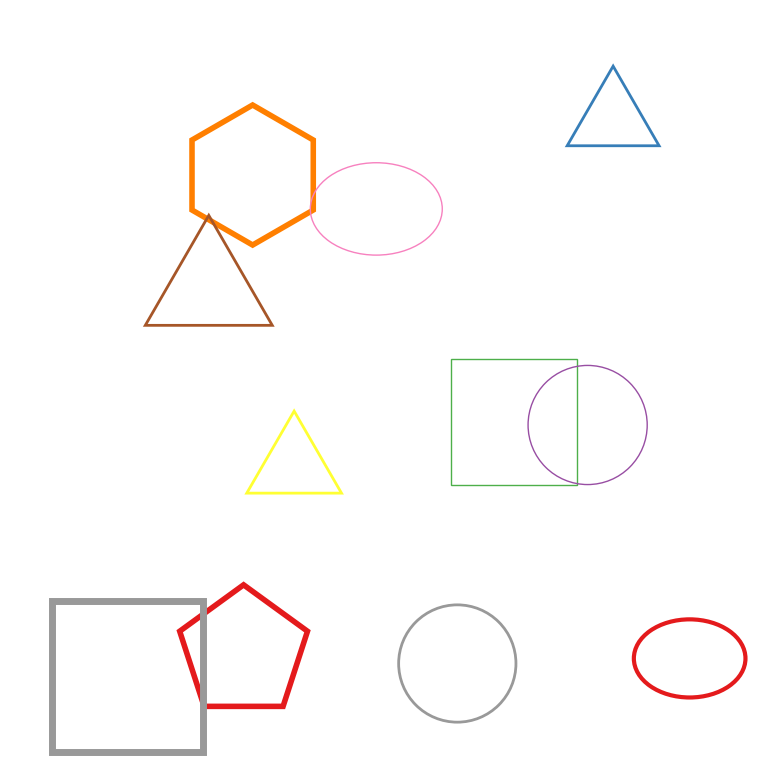[{"shape": "oval", "thickness": 1.5, "radius": 0.36, "center": [0.896, 0.145]}, {"shape": "pentagon", "thickness": 2, "radius": 0.44, "center": [0.316, 0.153]}, {"shape": "triangle", "thickness": 1, "radius": 0.34, "center": [0.796, 0.845]}, {"shape": "square", "thickness": 0.5, "radius": 0.41, "center": [0.668, 0.452]}, {"shape": "circle", "thickness": 0.5, "radius": 0.39, "center": [0.763, 0.448]}, {"shape": "hexagon", "thickness": 2, "radius": 0.45, "center": [0.328, 0.773]}, {"shape": "triangle", "thickness": 1, "radius": 0.36, "center": [0.382, 0.395]}, {"shape": "triangle", "thickness": 1, "radius": 0.48, "center": [0.271, 0.625]}, {"shape": "oval", "thickness": 0.5, "radius": 0.43, "center": [0.489, 0.729]}, {"shape": "square", "thickness": 2.5, "radius": 0.49, "center": [0.166, 0.122]}, {"shape": "circle", "thickness": 1, "radius": 0.38, "center": [0.594, 0.138]}]